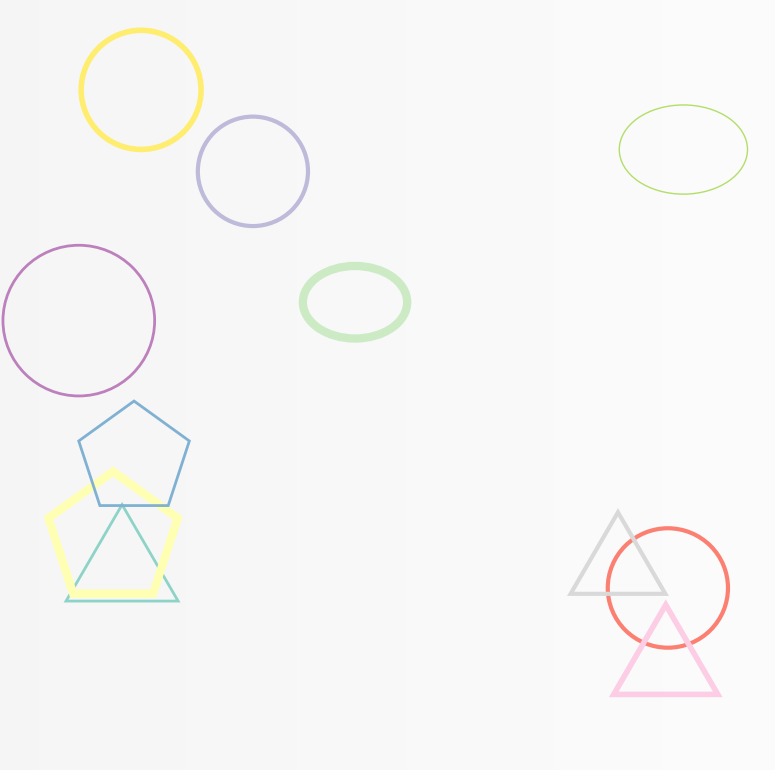[{"shape": "triangle", "thickness": 1, "radius": 0.42, "center": [0.158, 0.261]}, {"shape": "pentagon", "thickness": 3, "radius": 0.44, "center": [0.146, 0.3]}, {"shape": "circle", "thickness": 1.5, "radius": 0.36, "center": [0.326, 0.777]}, {"shape": "circle", "thickness": 1.5, "radius": 0.39, "center": [0.862, 0.236]}, {"shape": "pentagon", "thickness": 1, "radius": 0.38, "center": [0.173, 0.404]}, {"shape": "oval", "thickness": 0.5, "radius": 0.41, "center": [0.882, 0.806]}, {"shape": "triangle", "thickness": 2, "radius": 0.39, "center": [0.859, 0.137]}, {"shape": "triangle", "thickness": 1.5, "radius": 0.35, "center": [0.797, 0.264]}, {"shape": "circle", "thickness": 1, "radius": 0.49, "center": [0.102, 0.584]}, {"shape": "oval", "thickness": 3, "radius": 0.34, "center": [0.458, 0.607]}, {"shape": "circle", "thickness": 2, "radius": 0.39, "center": [0.182, 0.883]}]